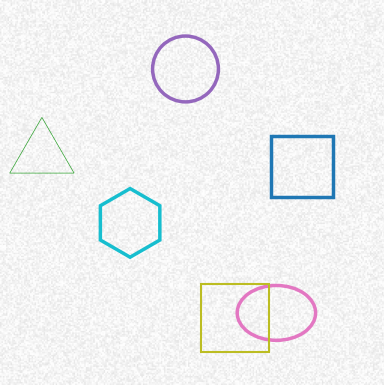[{"shape": "square", "thickness": 2.5, "radius": 0.4, "center": [0.783, 0.567]}, {"shape": "triangle", "thickness": 0.5, "radius": 0.48, "center": [0.109, 0.599]}, {"shape": "circle", "thickness": 2.5, "radius": 0.43, "center": [0.482, 0.821]}, {"shape": "oval", "thickness": 2.5, "radius": 0.51, "center": [0.718, 0.187]}, {"shape": "square", "thickness": 1.5, "radius": 0.45, "center": [0.61, 0.174]}, {"shape": "hexagon", "thickness": 2.5, "radius": 0.45, "center": [0.338, 0.421]}]